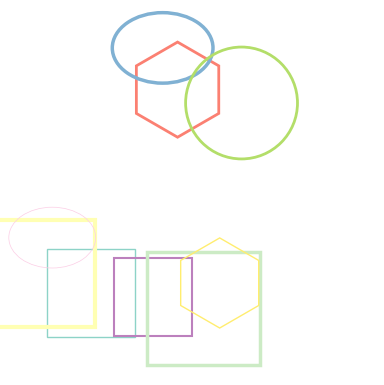[{"shape": "square", "thickness": 1, "radius": 0.57, "center": [0.235, 0.239]}, {"shape": "square", "thickness": 3, "radius": 0.69, "center": [0.108, 0.29]}, {"shape": "hexagon", "thickness": 2, "radius": 0.62, "center": [0.461, 0.767]}, {"shape": "oval", "thickness": 2.5, "radius": 0.65, "center": [0.422, 0.876]}, {"shape": "circle", "thickness": 2, "radius": 0.73, "center": [0.627, 0.732]}, {"shape": "oval", "thickness": 0.5, "radius": 0.56, "center": [0.136, 0.383]}, {"shape": "square", "thickness": 1.5, "radius": 0.51, "center": [0.397, 0.228]}, {"shape": "square", "thickness": 2.5, "radius": 0.73, "center": [0.528, 0.199]}, {"shape": "hexagon", "thickness": 1, "radius": 0.58, "center": [0.571, 0.265]}]